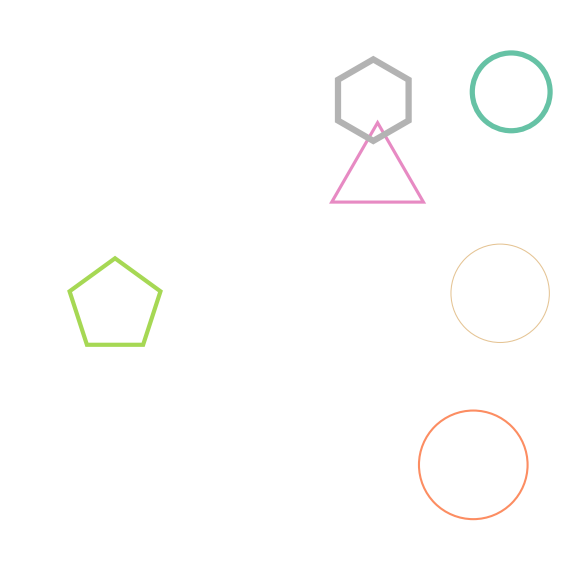[{"shape": "circle", "thickness": 2.5, "radius": 0.34, "center": [0.885, 0.84]}, {"shape": "circle", "thickness": 1, "radius": 0.47, "center": [0.82, 0.194]}, {"shape": "triangle", "thickness": 1.5, "radius": 0.46, "center": [0.654, 0.695]}, {"shape": "pentagon", "thickness": 2, "radius": 0.41, "center": [0.199, 0.469]}, {"shape": "circle", "thickness": 0.5, "radius": 0.43, "center": [0.866, 0.491]}, {"shape": "hexagon", "thickness": 3, "radius": 0.35, "center": [0.646, 0.826]}]